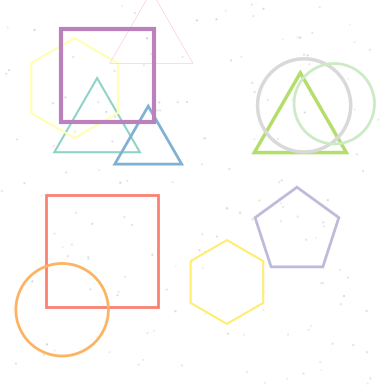[{"shape": "triangle", "thickness": 1.5, "radius": 0.64, "center": [0.252, 0.669]}, {"shape": "hexagon", "thickness": 1.5, "radius": 0.65, "center": [0.194, 0.771]}, {"shape": "pentagon", "thickness": 2, "radius": 0.57, "center": [0.771, 0.399]}, {"shape": "square", "thickness": 2, "radius": 0.73, "center": [0.265, 0.348]}, {"shape": "triangle", "thickness": 2, "radius": 0.5, "center": [0.385, 0.624]}, {"shape": "circle", "thickness": 2, "radius": 0.6, "center": [0.161, 0.196]}, {"shape": "triangle", "thickness": 2.5, "radius": 0.69, "center": [0.78, 0.673]}, {"shape": "triangle", "thickness": 0.5, "radius": 0.63, "center": [0.393, 0.898]}, {"shape": "circle", "thickness": 2.5, "radius": 0.6, "center": [0.79, 0.726]}, {"shape": "square", "thickness": 3, "radius": 0.61, "center": [0.28, 0.804]}, {"shape": "circle", "thickness": 2, "radius": 0.52, "center": [0.868, 0.731]}, {"shape": "hexagon", "thickness": 1.5, "radius": 0.54, "center": [0.589, 0.268]}]